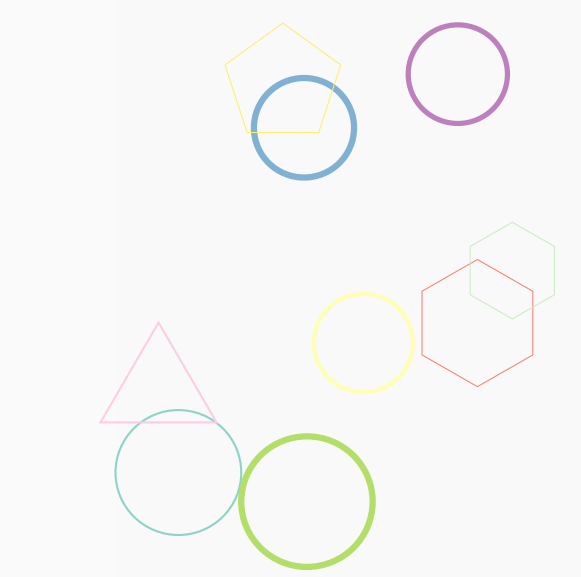[{"shape": "circle", "thickness": 1, "radius": 0.54, "center": [0.307, 0.181]}, {"shape": "circle", "thickness": 2, "radius": 0.43, "center": [0.625, 0.405]}, {"shape": "hexagon", "thickness": 0.5, "radius": 0.55, "center": [0.821, 0.44]}, {"shape": "circle", "thickness": 3, "radius": 0.43, "center": [0.523, 0.778]}, {"shape": "circle", "thickness": 3, "radius": 0.57, "center": [0.528, 0.131]}, {"shape": "triangle", "thickness": 1, "radius": 0.58, "center": [0.273, 0.325]}, {"shape": "circle", "thickness": 2.5, "radius": 0.43, "center": [0.788, 0.871]}, {"shape": "hexagon", "thickness": 0.5, "radius": 0.42, "center": [0.881, 0.531]}, {"shape": "pentagon", "thickness": 0.5, "radius": 0.52, "center": [0.487, 0.854]}]